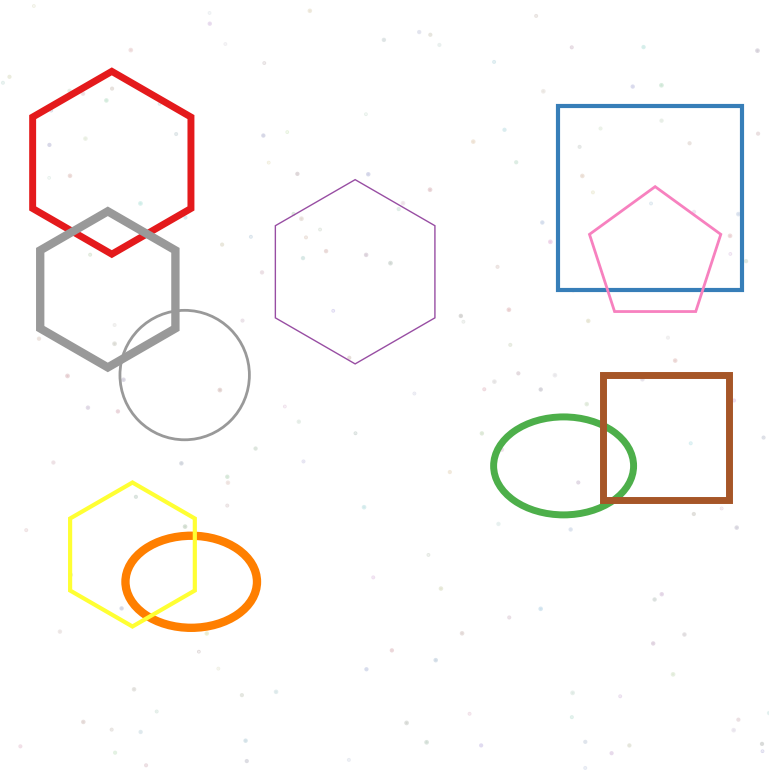[{"shape": "hexagon", "thickness": 2.5, "radius": 0.59, "center": [0.145, 0.789]}, {"shape": "square", "thickness": 1.5, "radius": 0.6, "center": [0.844, 0.743]}, {"shape": "oval", "thickness": 2.5, "radius": 0.45, "center": [0.732, 0.395]}, {"shape": "hexagon", "thickness": 0.5, "radius": 0.6, "center": [0.461, 0.647]}, {"shape": "oval", "thickness": 3, "radius": 0.43, "center": [0.248, 0.244]}, {"shape": "hexagon", "thickness": 1.5, "radius": 0.47, "center": [0.172, 0.28]}, {"shape": "square", "thickness": 2.5, "radius": 0.41, "center": [0.865, 0.432]}, {"shape": "pentagon", "thickness": 1, "radius": 0.45, "center": [0.851, 0.668]}, {"shape": "hexagon", "thickness": 3, "radius": 0.51, "center": [0.14, 0.624]}, {"shape": "circle", "thickness": 1, "radius": 0.42, "center": [0.24, 0.513]}]